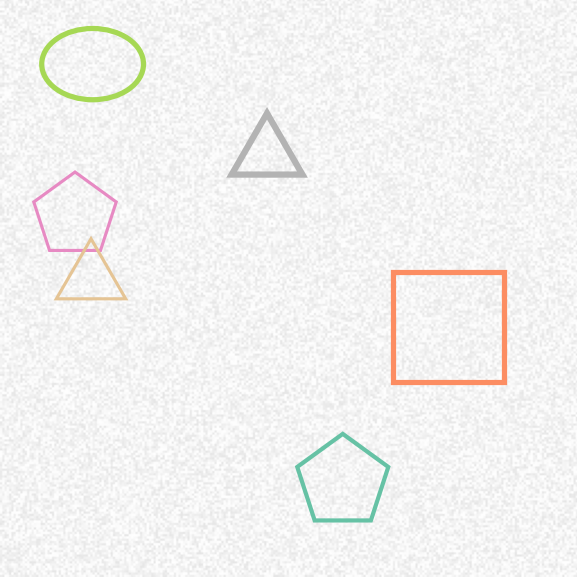[{"shape": "pentagon", "thickness": 2, "radius": 0.41, "center": [0.594, 0.165]}, {"shape": "square", "thickness": 2.5, "radius": 0.48, "center": [0.776, 0.433]}, {"shape": "pentagon", "thickness": 1.5, "radius": 0.38, "center": [0.13, 0.626]}, {"shape": "oval", "thickness": 2.5, "radius": 0.44, "center": [0.16, 0.888]}, {"shape": "triangle", "thickness": 1.5, "radius": 0.35, "center": [0.158, 0.516]}, {"shape": "triangle", "thickness": 3, "radius": 0.35, "center": [0.462, 0.732]}]